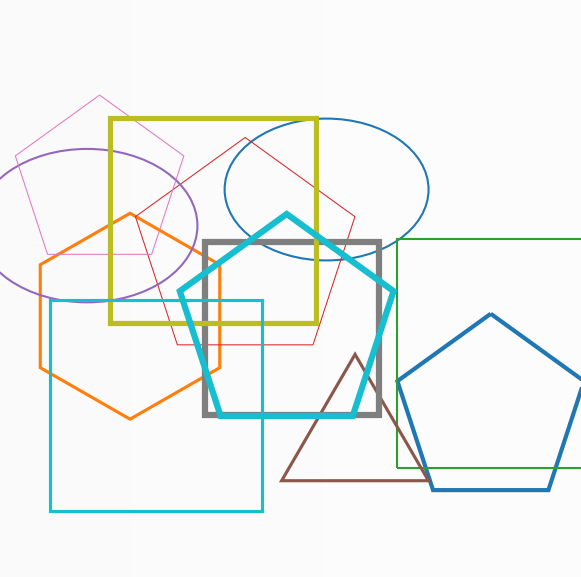[{"shape": "oval", "thickness": 1, "radius": 0.88, "center": [0.562, 0.671]}, {"shape": "pentagon", "thickness": 2, "radius": 0.84, "center": [0.844, 0.287]}, {"shape": "hexagon", "thickness": 1.5, "radius": 0.89, "center": [0.224, 0.452]}, {"shape": "square", "thickness": 1, "radius": 0.99, "center": [0.88, 0.387]}, {"shape": "pentagon", "thickness": 0.5, "radius": 0.99, "center": [0.422, 0.563]}, {"shape": "oval", "thickness": 1, "radius": 0.95, "center": [0.15, 0.608]}, {"shape": "triangle", "thickness": 1.5, "radius": 0.73, "center": [0.611, 0.24]}, {"shape": "pentagon", "thickness": 0.5, "radius": 0.76, "center": [0.171, 0.682]}, {"shape": "square", "thickness": 3, "radius": 0.75, "center": [0.503, 0.431]}, {"shape": "square", "thickness": 2.5, "radius": 0.88, "center": [0.366, 0.617]}, {"shape": "square", "thickness": 1.5, "radius": 0.91, "center": [0.269, 0.297]}, {"shape": "pentagon", "thickness": 3, "radius": 0.97, "center": [0.493, 0.435]}]